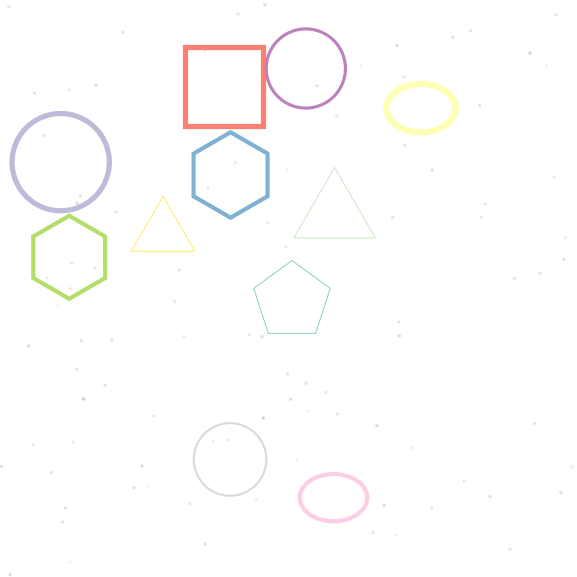[{"shape": "pentagon", "thickness": 0.5, "radius": 0.35, "center": [0.506, 0.478]}, {"shape": "oval", "thickness": 3, "radius": 0.3, "center": [0.729, 0.812]}, {"shape": "circle", "thickness": 2.5, "radius": 0.42, "center": [0.105, 0.718]}, {"shape": "square", "thickness": 2.5, "radius": 0.34, "center": [0.387, 0.85]}, {"shape": "hexagon", "thickness": 2, "radius": 0.37, "center": [0.399, 0.696]}, {"shape": "hexagon", "thickness": 2, "radius": 0.36, "center": [0.12, 0.554]}, {"shape": "oval", "thickness": 2, "radius": 0.29, "center": [0.577, 0.137]}, {"shape": "circle", "thickness": 1, "radius": 0.31, "center": [0.398, 0.204]}, {"shape": "circle", "thickness": 1.5, "radius": 0.34, "center": [0.53, 0.881]}, {"shape": "triangle", "thickness": 0.5, "radius": 0.41, "center": [0.579, 0.628]}, {"shape": "triangle", "thickness": 0.5, "radius": 0.32, "center": [0.282, 0.596]}]